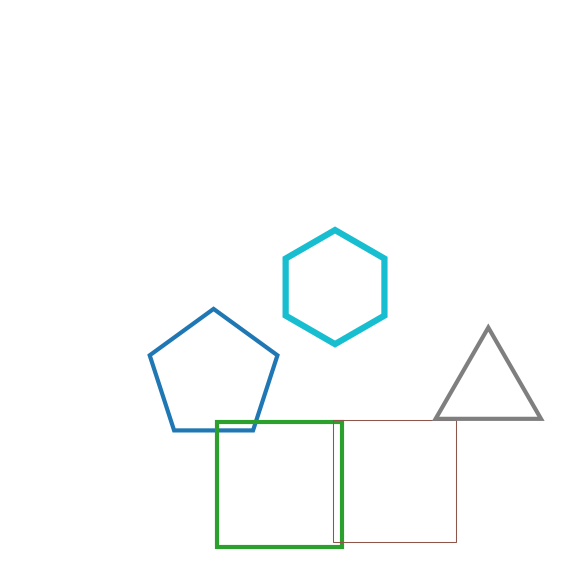[{"shape": "pentagon", "thickness": 2, "radius": 0.58, "center": [0.37, 0.348]}, {"shape": "square", "thickness": 2, "radius": 0.54, "center": [0.484, 0.16]}, {"shape": "square", "thickness": 0.5, "radius": 0.53, "center": [0.683, 0.166]}, {"shape": "triangle", "thickness": 2, "radius": 0.53, "center": [0.846, 0.327]}, {"shape": "hexagon", "thickness": 3, "radius": 0.49, "center": [0.58, 0.502]}]